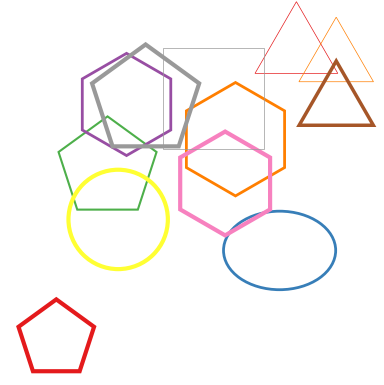[{"shape": "pentagon", "thickness": 3, "radius": 0.52, "center": [0.146, 0.119]}, {"shape": "triangle", "thickness": 0.5, "radius": 0.62, "center": [0.77, 0.871]}, {"shape": "oval", "thickness": 2, "radius": 0.73, "center": [0.726, 0.349]}, {"shape": "pentagon", "thickness": 1.5, "radius": 0.67, "center": [0.279, 0.564]}, {"shape": "hexagon", "thickness": 2, "radius": 0.66, "center": [0.329, 0.729]}, {"shape": "hexagon", "thickness": 2, "radius": 0.74, "center": [0.612, 0.638]}, {"shape": "triangle", "thickness": 0.5, "radius": 0.56, "center": [0.873, 0.844]}, {"shape": "circle", "thickness": 3, "radius": 0.65, "center": [0.307, 0.43]}, {"shape": "triangle", "thickness": 2.5, "radius": 0.56, "center": [0.873, 0.73]}, {"shape": "hexagon", "thickness": 3, "radius": 0.67, "center": [0.585, 0.523]}, {"shape": "pentagon", "thickness": 3, "radius": 0.73, "center": [0.378, 0.738]}, {"shape": "square", "thickness": 0.5, "radius": 0.66, "center": [0.555, 0.744]}]